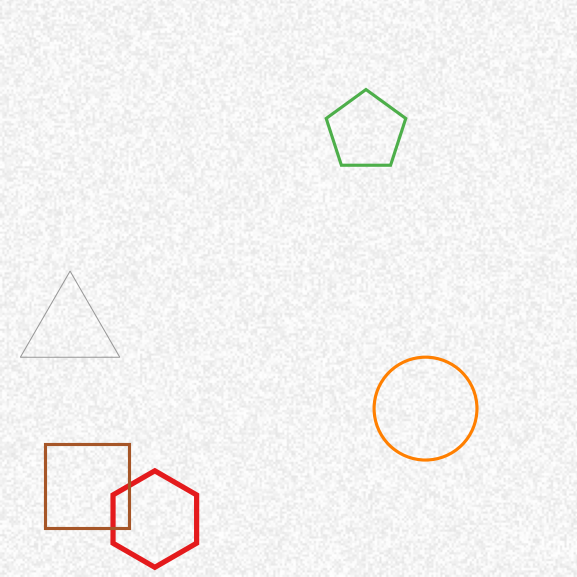[{"shape": "hexagon", "thickness": 2.5, "radius": 0.42, "center": [0.268, 0.1]}, {"shape": "pentagon", "thickness": 1.5, "radius": 0.36, "center": [0.634, 0.772]}, {"shape": "circle", "thickness": 1.5, "radius": 0.45, "center": [0.737, 0.292]}, {"shape": "square", "thickness": 1.5, "radius": 0.36, "center": [0.151, 0.158]}, {"shape": "triangle", "thickness": 0.5, "radius": 0.5, "center": [0.121, 0.43]}]